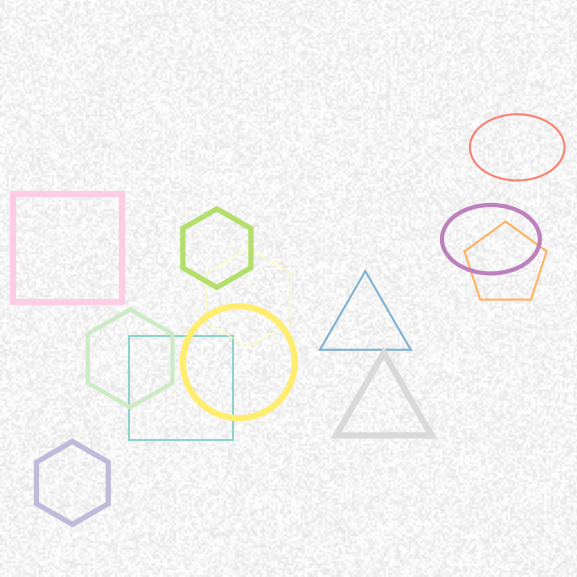[{"shape": "square", "thickness": 1, "radius": 0.45, "center": [0.314, 0.327]}, {"shape": "hexagon", "thickness": 0.5, "radius": 0.43, "center": [0.431, 0.483]}, {"shape": "hexagon", "thickness": 2.5, "radius": 0.36, "center": [0.125, 0.163]}, {"shape": "oval", "thickness": 1, "radius": 0.41, "center": [0.896, 0.744]}, {"shape": "triangle", "thickness": 1, "radius": 0.45, "center": [0.633, 0.439]}, {"shape": "pentagon", "thickness": 1, "radius": 0.37, "center": [0.875, 0.541]}, {"shape": "hexagon", "thickness": 2.5, "radius": 0.34, "center": [0.376, 0.57]}, {"shape": "square", "thickness": 3, "radius": 0.47, "center": [0.117, 0.569]}, {"shape": "triangle", "thickness": 3, "radius": 0.48, "center": [0.665, 0.293]}, {"shape": "oval", "thickness": 2, "radius": 0.42, "center": [0.85, 0.585]}, {"shape": "hexagon", "thickness": 2, "radius": 0.42, "center": [0.225, 0.379]}, {"shape": "circle", "thickness": 3, "radius": 0.48, "center": [0.414, 0.372]}]